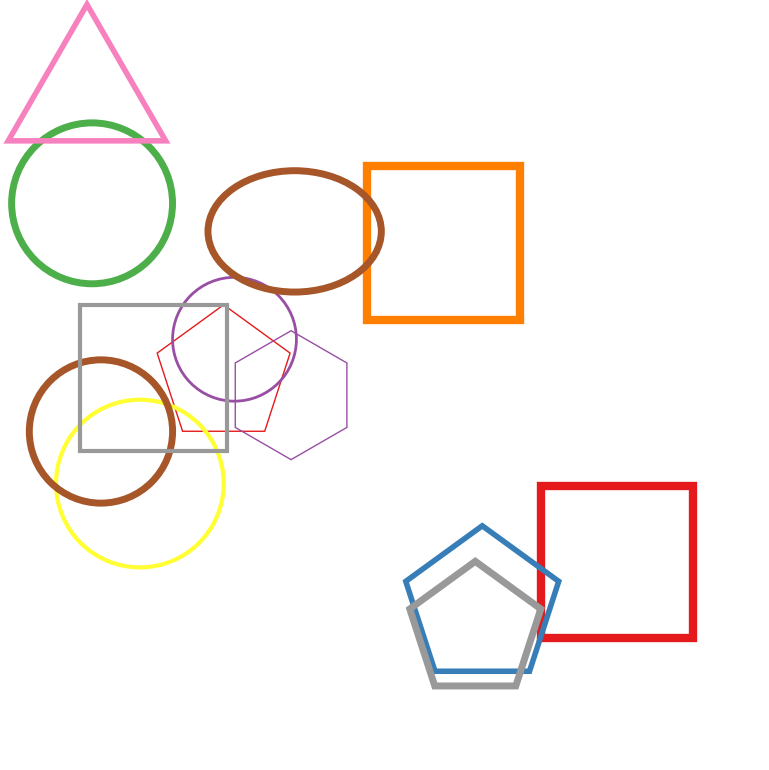[{"shape": "square", "thickness": 3, "radius": 0.49, "center": [0.801, 0.27]}, {"shape": "pentagon", "thickness": 0.5, "radius": 0.45, "center": [0.29, 0.513]}, {"shape": "pentagon", "thickness": 2, "radius": 0.52, "center": [0.626, 0.213]}, {"shape": "circle", "thickness": 2.5, "radius": 0.52, "center": [0.12, 0.736]}, {"shape": "hexagon", "thickness": 0.5, "radius": 0.42, "center": [0.378, 0.487]}, {"shape": "circle", "thickness": 1, "radius": 0.4, "center": [0.305, 0.559]}, {"shape": "square", "thickness": 3, "radius": 0.5, "center": [0.576, 0.684]}, {"shape": "circle", "thickness": 1.5, "radius": 0.54, "center": [0.182, 0.372]}, {"shape": "oval", "thickness": 2.5, "radius": 0.56, "center": [0.383, 0.7]}, {"shape": "circle", "thickness": 2.5, "radius": 0.47, "center": [0.131, 0.44]}, {"shape": "triangle", "thickness": 2, "radius": 0.59, "center": [0.113, 0.876]}, {"shape": "square", "thickness": 1.5, "radius": 0.48, "center": [0.199, 0.509]}, {"shape": "pentagon", "thickness": 2.5, "radius": 0.45, "center": [0.617, 0.182]}]